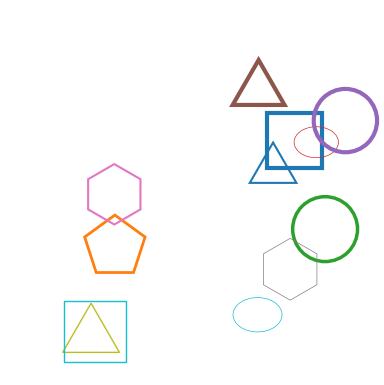[{"shape": "square", "thickness": 3, "radius": 0.35, "center": [0.766, 0.634]}, {"shape": "triangle", "thickness": 1.5, "radius": 0.35, "center": [0.709, 0.56]}, {"shape": "pentagon", "thickness": 2, "radius": 0.41, "center": [0.298, 0.359]}, {"shape": "circle", "thickness": 2.5, "radius": 0.42, "center": [0.844, 0.405]}, {"shape": "oval", "thickness": 0.5, "radius": 0.29, "center": [0.821, 0.631]}, {"shape": "circle", "thickness": 3, "radius": 0.41, "center": [0.897, 0.687]}, {"shape": "triangle", "thickness": 3, "radius": 0.39, "center": [0.672, 0.766]}, {"shape": "hexagon", "thickness": 1.5, "radius": 0.39, "center": [0.297, 0.495]}, {"shape": "hexagon", "thickness": 0.5, "radius": 0.4, "center": [0.754, 0.301]}, {"shape": "triangle", "thickness": 1, "radius": 0.43, "center": [0.237, 0.127]}, {"shape": "square", "thickness": 1, "radius": 0.4, "center": [0.247, 0.139]}, {"shape": "oval", "thickness": 0.5, "radius": 0.32, "center": [0.669, 0.182]}]